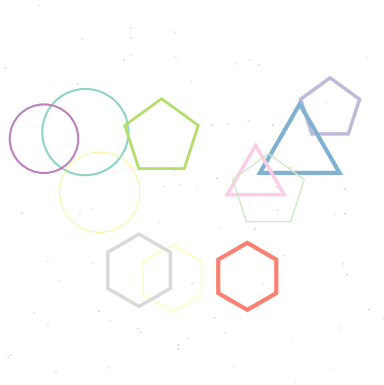[{"shape": "circle", "thickness": 1.5, "radius": 0.56, "center": [0.222, 0.657]}, {"shape": "hexagon", "thickness": 1, "radius": 0.44, "center": [0.448, 0.278]}, {"shape": "pentagon", "thickness": 2.5, "radius": 0.4, "center": [0.857, 0.717]}, {"shape": "hexagon", "thickness": 3, "radius": 0.44, "center": [0.642, 0.282]}, {"shape": "triangle", "thickness": 3, "radius": 0.6, "center": [0.779, 0.611]}, {"shape": "pentagon", "thickness": 2, "radius": 0.5, "center": [0.42, 0.643]}, {"shape": "triangle", "thickness": 2.5, "radius": 0.43, "center": [0.664, 0.537]}, {"shape": "hexagon", "thickness": 2.5, "radius": 0.47, "center": [0.361, 0.298]}, {"shape": "circle", "thickness": 1.5, "radius": 0.45, "center": [0.114, 0.64]}, {"shape": "pentagon", "thickness": 1, "radius": 0.49, "center": [0.697, 0.503]}, {"shape": "circle", "thickness": 0.5, "radius": 0.52, "center": [0.259, 0.501]}]